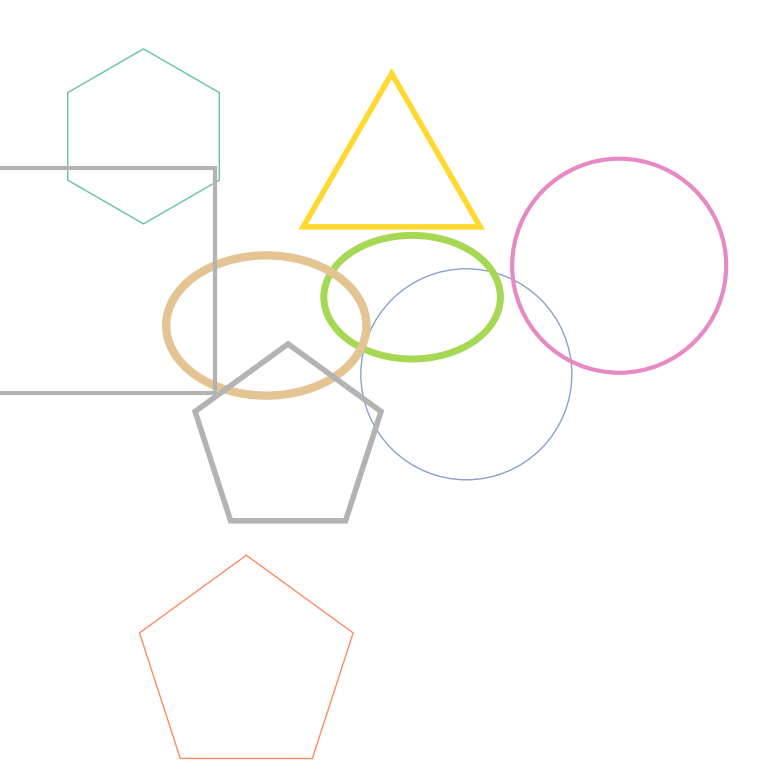[{"shape": "hexagon", "thickness": 0.5, "radius": 0.57, "center": [0.186, 0.823]}, {"shape": "pentagon", "thickness": 0.5, "radius": 0.73, "center": [0.32, 0.133]}, {"shape": "circle", "thickness": 0.5, "radius": 0.69, "center": [0.606, 0.514]}, {"shape": "circle", "thickness": 1.5, "radius": 0.7, "center": [0.804, 0.655]}, {"shape": "oval", "thickness": 2.5, "radius": 0.57, "center": [0.535, 0.614]}, {"shape": "triangle", "thickness": 2, "radius": 0.66, "center": [0.509, 0.772]}, {"shape": "oval", "thickness": 3, "radius": 0.65, "center": [0.346, 0.577]}, {"shape": "square", "thickness": 1.5, "radius": 0.73, "center": [0.133, 0.636]}, {"shape": "pentagon", "thickness": 2, "radius": 0.63, "center": [0.374, 0.426]}]